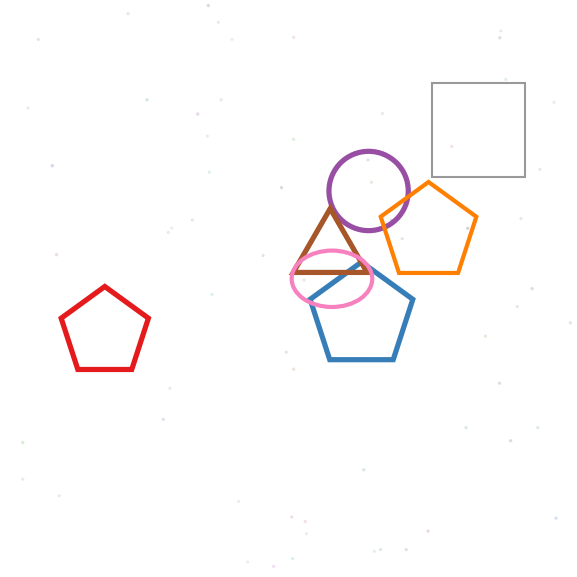[{"shape": "pentagon", "thickness": 2.5, "radius": 0.4, "center": [0.181, 0.424]}, {"shape": "pentagon", "thickness": 2.5, "radius": 0.47, "center": [0.626, 0.452]}, {"shape": "circle", "thickness": 2.5, "radius": 0.34, "center": [0.638, 0.668]}, {"shape": "pentagon", "thickness": 2, "radius": 0.44, "center": [0.742, 0.597]}, {"shape": "triangle", "thickness": 2.5, "radius": 0.37, "center": [0.572, 0.564]}, {"shape": "oval", "thickness": 2, "radius": 0.35, "center": [0.575, 0.516]}, {"shape": "square", "thickness": 1, "radius": 0.4, "center": [0.828, 0.774]}]